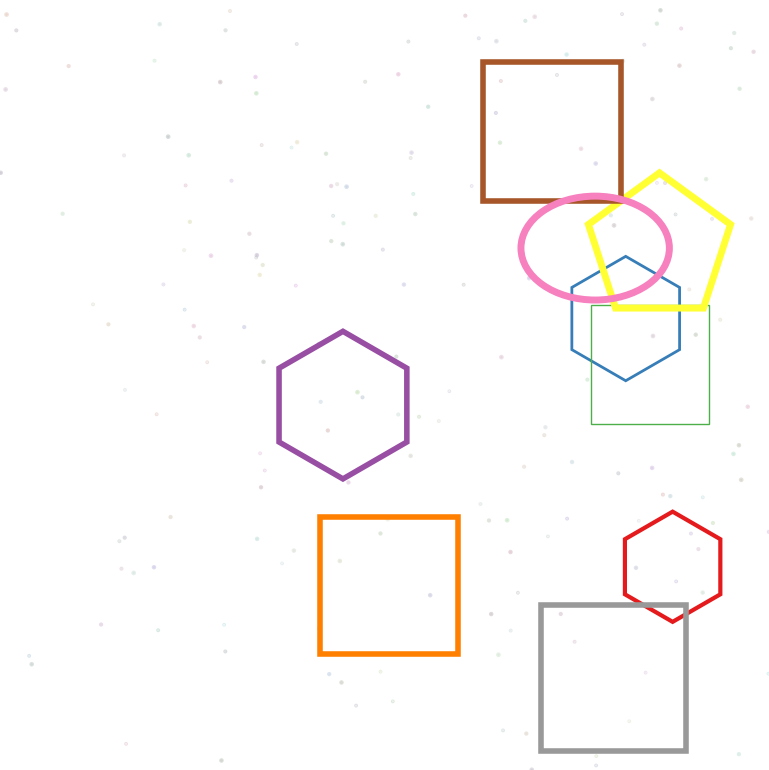[{"shape": "hexagon", "thickness": 1.5, "radius": 0.36, "center": [0.874, 0.264]}, {"shape": "hexagon", "thickness": 1, "radius": 0.4, "center": [0.813, 0.586]}, {"shape": "square", "thickness": 0.5, "radius": 0.39, "center": [0.844, 0.526]}, {"shape": "hexagon", "thickness": 2, "radius": 0.48, "center": [0.445, 0.474]}, {"shape": "square", "thickness": 2, "radius": 0.45, "center": [0.505, 0.24]}, {"shape": "pentagon", "thickness": 2.5, "radius": 0.49, "center": [0.856, 0.678]}, {"shape": "square", "thickness": 2, "radius": 0.45, "center": [0.717, 0.829]}, {"shape": "oval", "thickness": 2.5, "radius": 0.48, "center": [0.773, 0.678]}, {"shape": "square", "thickness": 2, "radius": 0.47, "center": [0.797, 0.12]}]